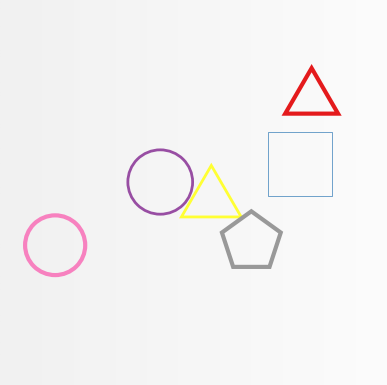[{"shape": "triangle", "thickness": 3, "radius": 0.39, "center": [0.804, 0.744]}, {"shape": "square", "thickness": 0.5, "radius": 0.41, "center": [0.775, 0.574]}, {"shape": "circle", "thickness": 2, "radius": 0.42, "center": [0.414, 0.527]}, {"shape": "triangle", "thickness": 2, "radius": 0.45, "center": [0.545, 0.481]}, {"shape": "circle", "thickness": 3, "radius": 0.39, "center": [0.142, 0.363]}, {"shape": "pentagon", "thickness": 3, "radius": 0.4, "center": [0.649, 0.371]}]